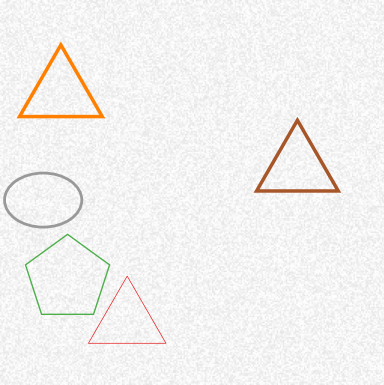[{"shape": "triangle", "thickness": 0.5, "radius": 0.58, "center": [0.33, 0.167]}, {"shape": "pentagon", "thickness": 1, "radius": 0.57, "center": [0.175, 0.276]}, {"shape": "triangle", "thickness": 2.5, "radius": 0.62, "center": [0.158, 0.759]}, {"shape": "triangle", "thickness": 2.5, "radius": 0.61, "center": [0.773, 0.565]}, {"shape": "oval", "thickness": 2, "radius": 0.5, "center": [0.112, 0.48]}]